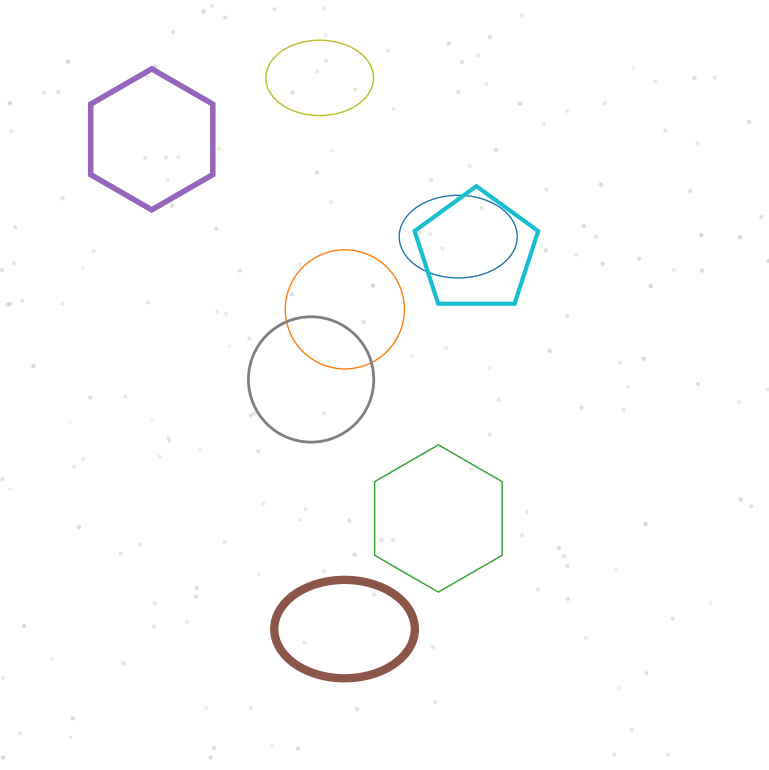[{"shape": "oval", "thickness": 0.5, "radius": 0.38, "center": [0.595, 0.693]}, {"shape": "circle", "thickness": 0.5, "radius": 0.39, "center": [0.448, 0.598]}, {"shape": "hexagon", "thickness": 0.5, "radius": 0.48, "center": [0.569, 0.327]}, {"shape": "hexagon", "thickness": 2, "radius": 0.46, "center": [0.197, 0.819]}, {"shape": "oval", "thickness": 3, "radius": 0.46, "center": [0.447, 0.183]}, {"shape": "circle", "thickness": 1, "radius": 0.41, "center": [0.404, 0.507]}, {"shape": "oval", "thickness": 0.5, "radius": 0.35, "center": [0.415, 0.899]}, {"shape": "pentagon", "thickness": 1.5, "radius": 0.42, "center": [0.619, 0.674]}]